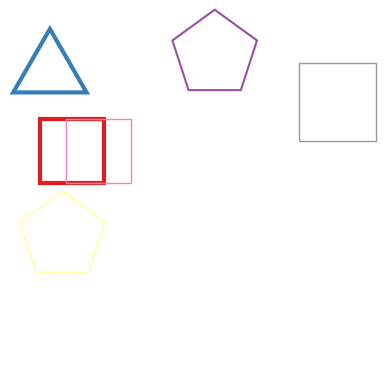[{"shape": "square", "thickness": 3, "radius": 0.42, "center": [0.187, 0.607]}, {"shape": "triangle", "thickness": 3, "radius": 0.55, "center": [0.13, 0.815]}, {"shape": "pentagon", "thickness": 1.5, "radius": 0.58, "center": [0.558, 0.859]}, {"shape": "pentagon", "thickness": 0.5, "radius": 0.58, "center": [0.162, 0.387]}, {"shape": "square", "thickness": 1, "radius": 0.42, "center": [0.255, 0.608]}, {"shape": "square", "thickness": 1, "radius": 0.5, "center": [0.877, 0.735]}]